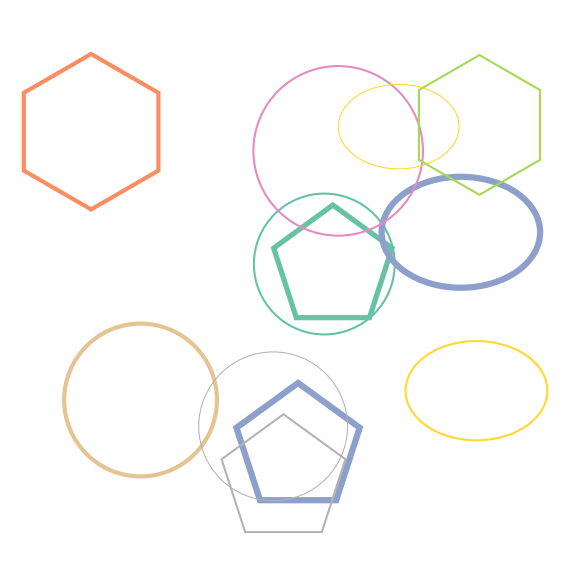[{"shape": "pentagon", "thickness": 2.5, "radius": 0.54, "center": [0.576, 0.536]}, {"shape": "circle", "thickness": 1, "radius": 0.61, "center": [0.562, 0.542]}, {"shape": "hexagon", "thickness": 2, "radius": 0.67, "center": [0.158, 0.771]}, {"shape": "oval", "thickness": 3, "radius": 0.69, "center": [0.798, 0.597]}, {"shape": "pentagon", "thickness": 3, "radius": 0.56, "center": [0.516, 0.224]}, {"shape": "circle", "thickness": 1, "radius": 0.73, "center": [0.586, 0.738]}, {"shape": "hexagon", "thickness": 1, "radius": 0.61, "center": [0.83, 0.783]}, {"shape": "oval", "thickness": 1, "radius": 0.61, "center": [0.825, 0.323]}, {"shape": "oval", "thickness": 0.5, "radius": 0.52, "center": [0.69, 0.78]}, {"shape": "circle", "thickness": 2, "radius": 0.66, "center": [0.243, 0.306]}, {"shape": "pentagon", "thickness": 1, "radius": 0.56, "center": [0.491, 0.169]}, {"shape": "circle", "thickness": 0.5, "radius": 0.64, "center": [0.473, 0.261]}]